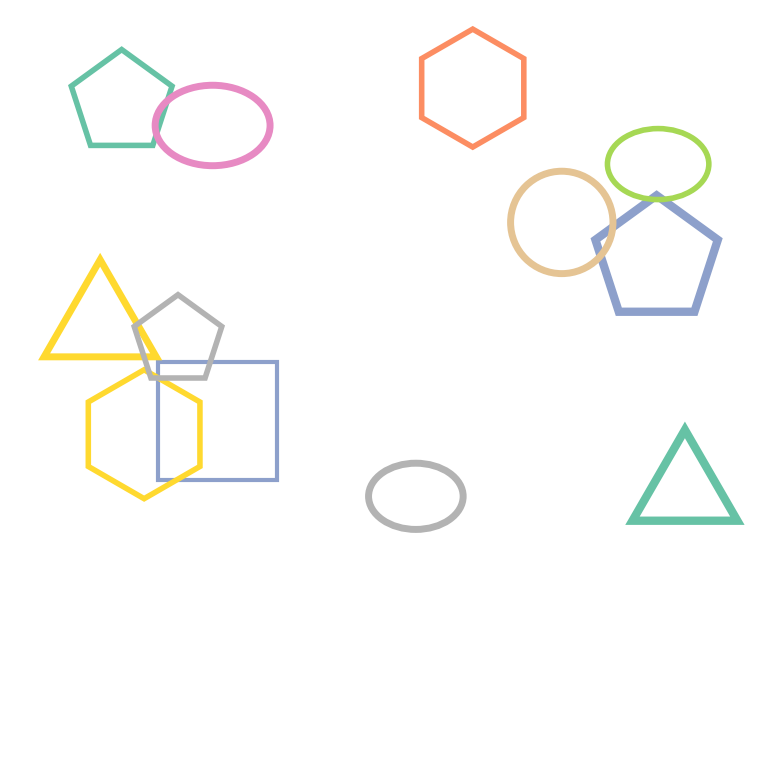[{"shape": "pentagon", "thickness": 2, "radius": 0.34, "center": [0.158, 0.867]}, {"shape": "triangle", "thickness": 3, "radius": 0.39, "center": [0.89, 0.363]}, {"shape": "hexagon", "thickness": 2, "radius": 0.38, "center": [0.614, 0.886]}, {"shape": "square", "thickness": 1.5, "radius": 0.39, "center": [0.283, 0.453]}, {"shape": "pentagon", "thickness": 3, "radius": 0.42, "center": [0.853, 0.663]}, {"shape": "oval", "thickness": 2.5, "radius": 0.37, "center": [0.276, 0.837]}, {"shape": "oval", "thickness": 2, "radius": 0.33, "center": [0.855, 0.787]}, {"shape": "triangle", "thickness": 2.5, "radius": 0.42, "center": [0.13, 0.579]}, {"shape": "hexagon", "thickness": 2, "radius": 0.42, "center": [0.187, 0.436]}, {"shape": "circle", "thickness": 2.5, "radius": 0.33, "center": [0.73, 0.711]}, {"shape": "pentagon", "thickness": 2, "radius": 0.3, "center": [0.231, 0.557]}, {"shape": "oval", "thickness": 2.5, "radius": 0.31, "center": [0.54, 0.355]}]